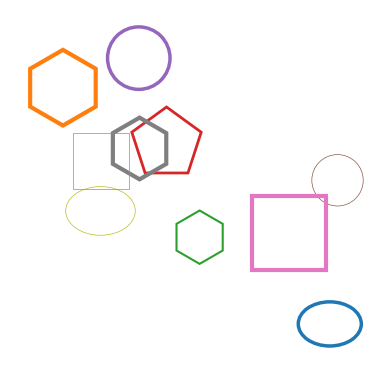[{"shape": "oval", "thickness": 2.5, "radius": 0.41, "center": [0.857, 0.159]}, {"shape": "hexagon", "thickness": 3, "radius": 0.49, "center": [0.163, 0.772]}, {"shape": "hexagon", "thickness": 1.5, "radius": 0.35, "center": [0.518, 0.384]}, {"shape": "pentagon", "thickness": 2, "radius": 0.47, "center": [0.433, 0.627]}, {"shape": "circle", "thickness": 2.5, "radius": 0.41, "center": [0.36, 0.849]}, {"shape": "circle", "thickness": 0.5, "radius": 0.33, "center": [0.877, 0.532]}, {"shape": "square", "thickness": 3, "radius": 0.48, "center": [0.75, 0.394]}, {"shape": "hexagon", "thickness": 3, "radius": 0.4, "center": [0.363, 0.614]}, {"shape": "oval", "thickness": 0.5, "radius": 0.45, "center": [0.261, 0.452]}, {"shape": "square", "thickness": 0.5, "radius": 0.36, "center": [0.263, 0.582]}]